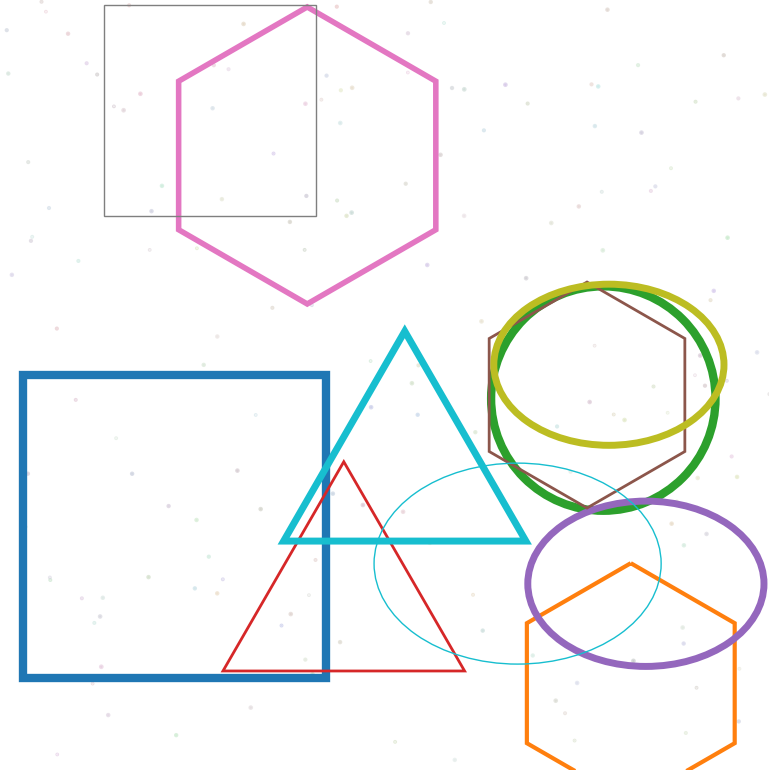[{"shape": "square", "thickness": 3, "radius": 0.98, "center": [0.227, 0.316]}, {"shape": "hexagon", "thickness": 1.5, "radius": 0.78, "center": [0.819, 0.113]}, {"shape": "circle", "thickness": 3, "radius": 0.73, "center": [0.784, 0.482]}, {"shape": "triangle", "thickness": 1, "radius": 0.91, "center": [0.446, 0.219]}, {"shape": "oval", "thickness": 2.5, "radius": 0.77, "center": [0.839, 0.242]}, {"shape": "hexagon", "thickness": 1, "radius": 0.73, "center": [0.762, 0.487]}, {"shape": "hexagon", "thickness": 2, "radius": 0.96, "center": [0.399, 0.798]}, {"shape": "square", "thickness": 0.5, "radius": 0.69, "center": [0.273, 0.857]}, {"shape": "oval", "thickness": 2.5, "radius": 0.75, "center": [0.791, 0.526]}, {"shape": "triangle", "thickness": 2.5, "radius": 0.91, "center": [0.526, 0.388]}, {"shape": "oval", "thickness": 0.5, "radius": 0.93, "center": [0.672, 0.268]}]